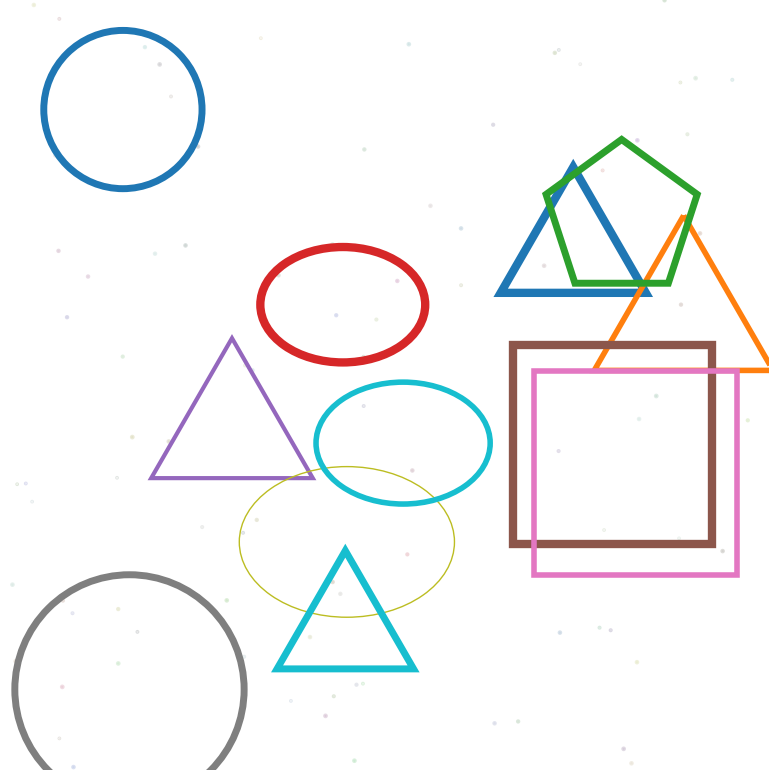[{"shape": "circle", "thickness": 2.5, "radius": 0.51, "center": [0.16, 0.858]}, {"shape": "triangle", "thickness": 3, "radius": 0.54, "center": [0.744, 0.674]}, {"shape": "triangle", "thickness": 2, "radius": 0.67, "center": [0.888, 0.586]}, {"shape": "pentagon", "thickness": 2.5, "radius": 0.52, "center": [0.807, 0.716]}, {"shape": "oval", "thickness": 3, "radius": 0.54, "center": [0.445, 0.604]}, {"shape": "triangle", "thickness": 1.5, "radius": 0.61, "center": [0.301, 0.44]}, {"shape": "square", "thickness": 3, "radius": 0.65, "center": [0.796, 0.423]}, {"shape": "square", "thickness": 2, "radius": 0.66, "center": [0.825, 0.386]}, {"shape": "circle", "thickness": 2.5, "radius": 0.74, "center": [0.168, 0.105]}, {"shape": "oval", "thickness": 0.5, "radius": 0.7, "center": [0.45, 0.296]}, {"shape": "oval", "thickness": 2, "radius": 0.57, "center": [0.524, 0.425]}, {"shape": "triangle", "thickness": 2.5, "radius": 0.51, "center": [0.448, 0.182]}]